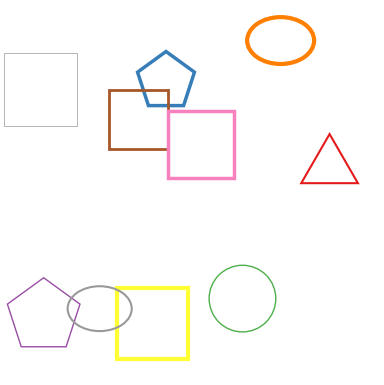[{"shape": "triangle", "thickness": 1.5, "radius": 0.43, "center": [0.856, 0.567]}, {"shape": "pentagon", "thickness": 2.5, "radius": 0.39, "center": [0.431, 0.789]}, {"shape": "circle", "thickness": 1, "radius": 0.43, "center": [0.63, 0.224]}, {"shape": "pentagon", "thickness": 1, "radius": 0.5, "center": [0.113, 0.179]}, {"shape": "oval", "thickness": 3, "radius": 0.43, "center": [0.729, 0.895]}, {"shape": "square", "thickness": 3, "radius": 0.46, "center": [0.396, 0.159]}, {"shape": "square", "thickness": 2, "radius": 0.39, "center": [0.36, 0.69]}, {"shape": "square", "thickness": 2.5, "radius": 0.43, "center": [0.522, 0.625]}, {"shape": "square", "thickness": 0.5, "radius": 0.48, "center": [0.105, 0.767]}, {"shape": "oval", "thickness": 1.5, "radius": 0.42, "center": [0.259, 0.198]}]